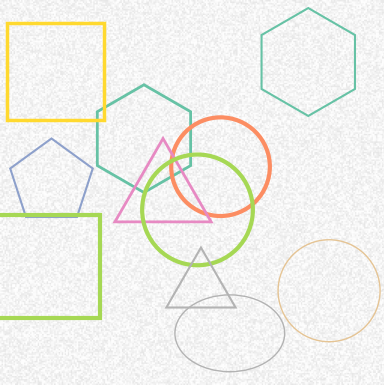[{"shape": "hexagon", "thickness": 2, "radius": 0.7, "center": [0.374, 0.64]}, {"shape": "hexagon", "thickness": 1.5, "radius": 0.7, "center": [0.801, 0.839]}, {"shape": "circle", "thickness": 3, "radius": 0.64, "center": [0.573, 0.567]}, {"shape": "pentagon", "thickness": 1.5, "radius": 0.56, "center": [0.134, 0.528]}, {"shape": "triangle", "thickness": 2, "radius": 0.72, "center": [0.423, 0.496]}, {"shape": "circle", "thickness": 3, "radius": 0.72, "center": [0.513, 0.455]}, {"shape": "square", "thickness": 3, "radius": 0.67, "center": [0.126, 0.307]}, {"shape": "square", "thickness": 2.5, "radius": 0.63, "center": [0.144, 0.813]}, {"shape": "circle", "thickness": 1, "radius": 0.66, "center": [0.855, 0.245]}, {"shape": "triangle", "thickness": 1.5, "radius": 0.52, "center": [0.522, 0.253]}, {"shape": "oval", "thickness": 1, "radius": 0.71, "center": [0.597, 0.134]}]